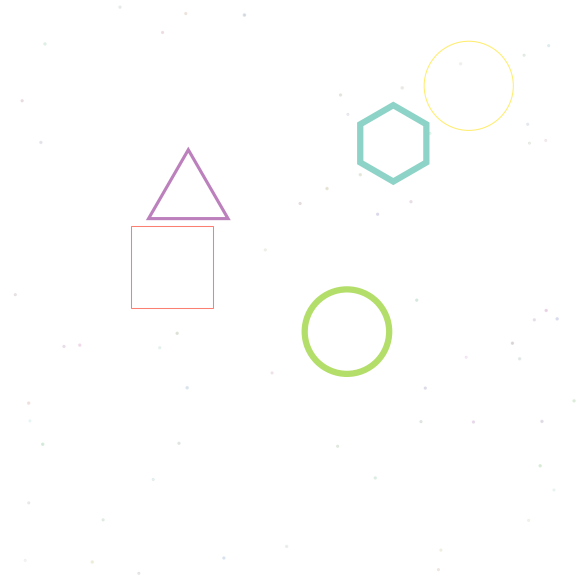[{"shape": "hexagon", "thickness": 3, "radius": 0.33, "center": [0.681, 0.751]}, {"shape": "square", "thickness": 0.5, "radius": 0.35, "center": [0.298, 0.537]}, {"shape": "circle", "thickness": 3, "radius": 0.37, "center": [0.601, 0.425]}, {"shape": "triangle", "thickness": 1.5, "radius": 0.4, "center": [0.326, 0.66]}, {"shape": "circle", "thickness": 0.5, "radius": 0.39, "center": [0.812, 0.851]}]